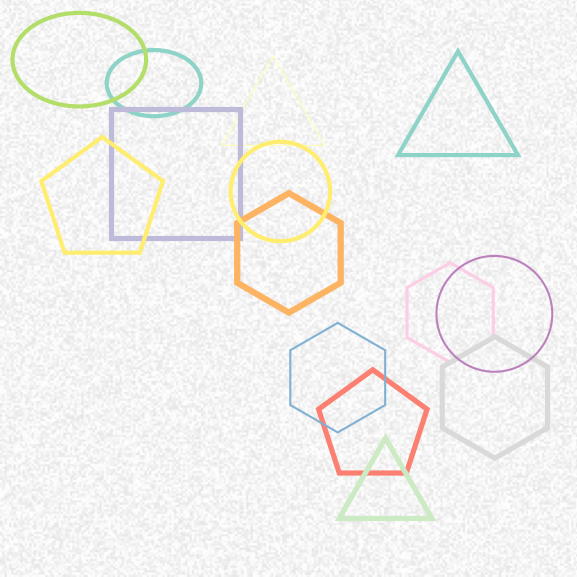[{"shape": "triangle", "thickness": 2, "radius": 0.6, "center": [0.793, 0.791]}, {"shape": "oval", "thickness": 2, "radius": 0.41, "center": [0.267, 0.855]}, {"shape": "triangle", "thickness": 0.5, "radius": 0.52, "center": [0.473, 0.799]}, {"shape": "square", "thickness": 2.5, "radius": 0.56, "center": [0.304, 0.699]}, {"shape": "pentagon", "thickness": 2.5, "radius": 0.49, "center": [0.646, 0.26]}, {"shape": "hexagon", "thickness": 1, "radius": 0.47, "center": [0.585, 0.345]}, {"shape": "hexagon", "thickness": 3, "radius": 0.52, "center": [0.5, 0.561]}, {"shape": "oval", "thickness": 2, "radius": 0.58, "center": [0.137, 0.896]}, {"shape": "hexagon", "thickness": 1.5, "radius": 0.43, "center": [0.779, 0.458]}, {"shape": "hexagon", "thickness": 2.5, "radius": 0.53, "center": [0.857, 0.311]}, {"shape": "circle", "thickness": 1, "radius": 0.5, "center": [0.856, 0.456]}, {"shape": "triangle", "thickness": 2.5, "radius": 0.46, "center": [0.668, 0.148]}, {"shape": "circle", "thickness": 2, "radius": 0.43, "center": [0.485, 0.668]}, {"shape": "pentagon", "thickness": 2, "radius": 0.55, "center": [0.177, 0.651]}]